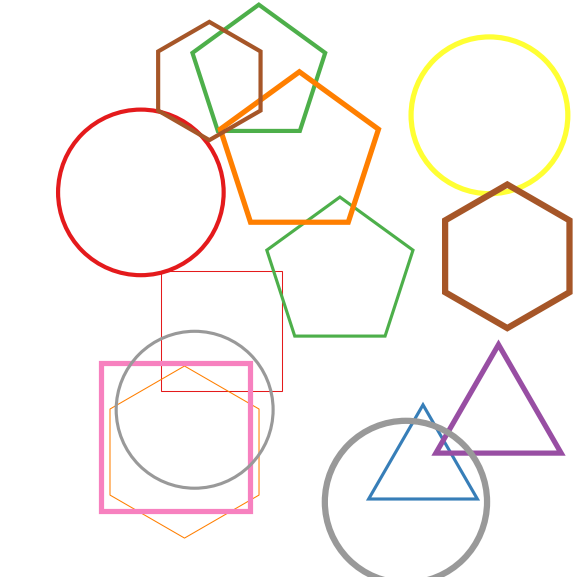[{"shape": "circle", "thickness": 2, "radius": 0.72, "center": [0.244, 0.666]}, {"shape": "square", "thickness": 0.5, "radius": 0.52, "center": [0.384, 0.426]}, {"shape": "triangle", "thickness": 1.5, "radius": 0.54, "center": [0.732, 0.189]}, {"shape": "pentagon", "thickness": 2, "radius": 0.6, "center": [0.448, 0.87]}, {"shape": "pentagon", "thickness": 1.5, "radius": 0.67, "center": [0.589, 0.525]}, {"shape": "triangle", "thickness": 2.5, "radius": 0.63, "center": [0.863, 0.277]}, {"shape": "pentagon", "thickness": 2.5, "radius": 0.72, "center": [0.518, 0.731]}, {"shape": "hexagon", "thickness": 0.5, "radius": 0.74, "center": [0.319, 0.216]}, {"shape": "circle", "thickness": 2.5, "radius": 0.68, "center": [0.848, 0.8]}, {"shape": "hexagon", "thickness": 2, "radius": 0.51, "center": [0.363, 0.859]}, {"shape": "hexagon", "thickness": 3, "radius": 0.62, "center": [0.878, 0.555]}, {"shape": "square", "thickness": 2.5, "radius": 0.64, "center": [0.304, 0.242]}, {"shape": "circle", "thickness": 1.5, "radius": 0.68, "center": [0.337, 0.29]}, {"shape": "circle", "thickness": 3, "radius": 0.7, "center": [0.703, 0.13]}]